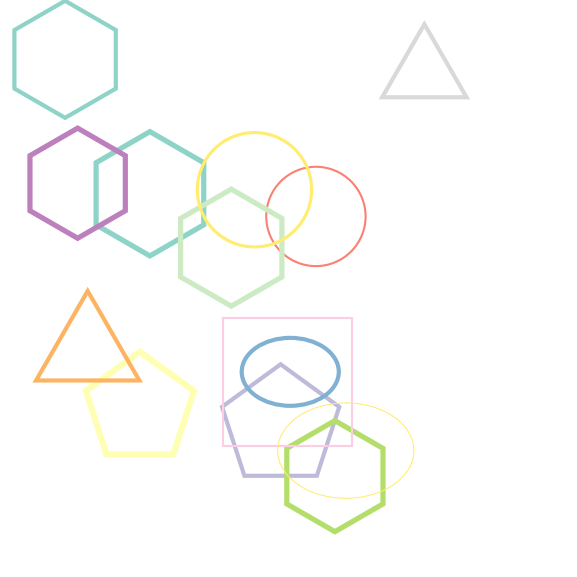[{"shape": "hexagon", "thickness": 2.5, "radius": 0.54, "center": [0.26, 0.664]}, {"shape": "hexagon", "thickness": 2, "radius": 0.51, "center": [0.113, 0.896]}, {"shape": "pentagon", "thickness": 3, "radius": 0.49, "center": [0.242, 0.292]}, {"shape": "pentagon", "thickness": 2, "radius": 0.53, "center": [0.486, 0.262]}, {"shape": "circle", "thickness": 1, "radius": 0.43, "center": [0.547, 0.624]}, {"shape": "oval", "thickness": 2, "radius": 0.42, "center": [0.503, 0.355]}, {"shape": "triangle", "thickness": 2, "radius": 0.52, "center": [0.152, 0.392]}, {"shape": "hexagon", "thickness": 2.5, "radius": 0.48, "center": [0.58, 0.175]}, {"shape": "square", "thickness": 1, "radius": 0.56, "center": [0.498, 0.338]}, {"shape": "triangle", "thickness": 2, "radius": 0.42, "center": [0.735, 0.873]}, {"shape": "hexagon", "thickness": 2.5, "radius": 0.48, "center": [0.134, 0.682]}, {"shape": "hexagon", "thickness": 2.5, "radius": 0.51, "center": [0.4, 0.57]}, {"shape": "circle", "thickness": 1.5, "radius": 0.5, "center": [0.441, 0.671]}, {"shape": "oval", "thickness": 0.5, "radius": 0.59, "center": [0.599, 0.219]}]